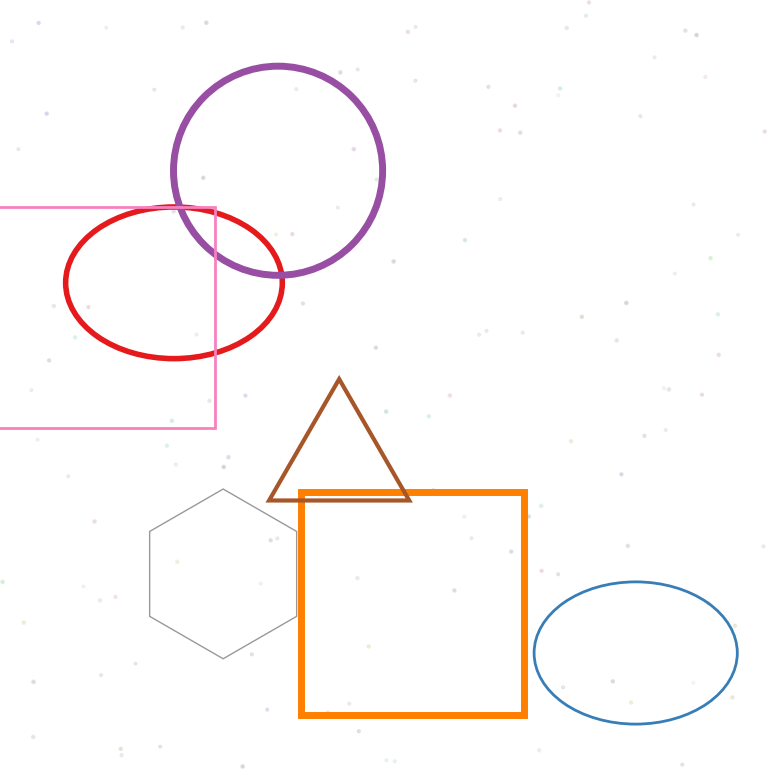[{"shape": "oval", "thickness": 2, "radius": 0.7, "center": [0.226, 0.633]}, {"shape": "oval", "thickness": 1, "radius": 0.66, "center": [0.826, 0.152]}, {"shape": "circle", "thickness": 2.5, "radius": 0.68, "center": [0.361, 0.778]}, {"shape": "square", "thickness": 2.5, "radius": 0.72, "center": [0.536, 0.216]}, {"shape": "triangle", "thickness": 1.5, "radius": 0.53, "center": [0.44, 0.403]}, {"shape": "square", "thickness": 1, "radius": 0.72, "center": [0.136, 0.588]}, {"shape": "hexagon", "thickness": 0.5, "radius": 0.55, "center": [0.29, 0.255]}]